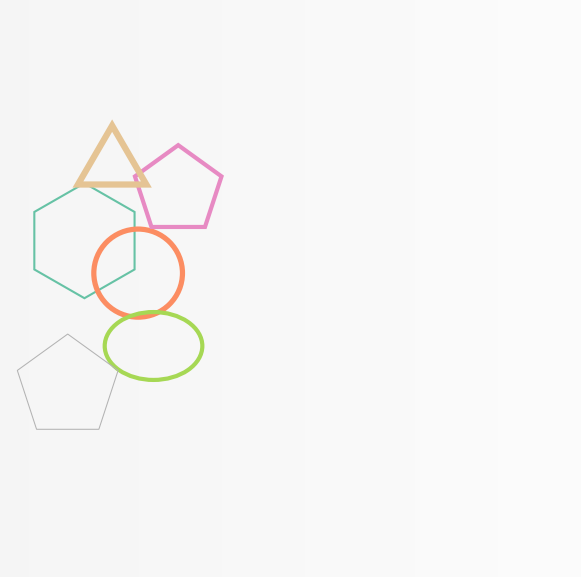[{"shape": "hexagon", "thickness": 1, "radius": 0.5, "center": [0.145, 0.582]}, {"shape": "circle", "thickness": 2.5, "radius": 0.38, "center": [0.238, 0.526]}, {"shape": "pentagon", "thickness": 2, "radius": 0.39, "center": [0.307, 0.669]}, {"shape": "oval", "thickness": 2, "radius": 0.42, "center": [0.264, 0.4]}, {"shape": "triangle", "thickness": 3, "radius": 0.34, "center": [0.193, 0.714]}, {"shape": "pentagon", "thickness": 0.5, "radius": 0.46, "center": [0.116, 0.33]}]